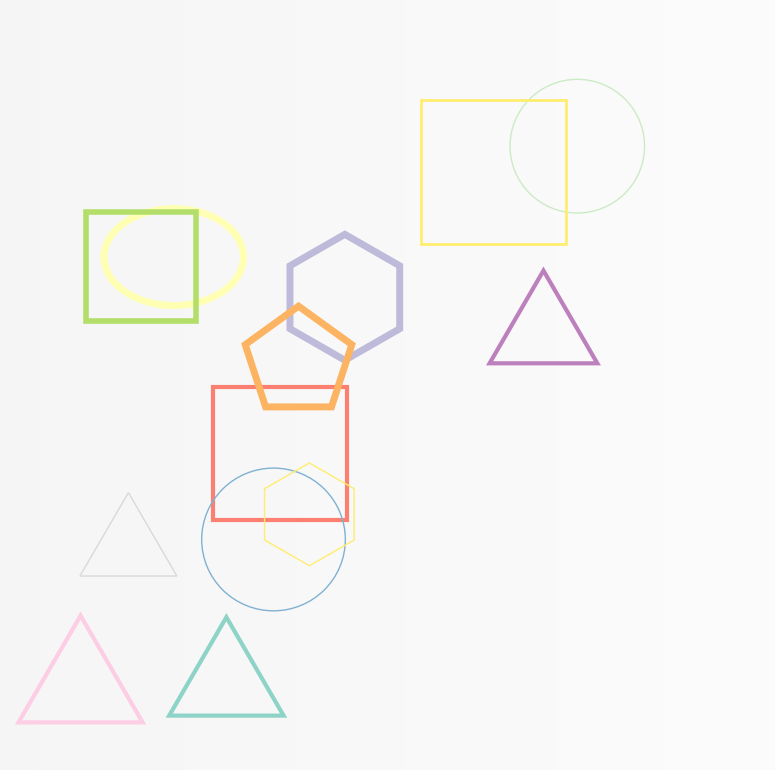[{"shape": "triangle", "thickness": 1.5, "radius": 0.43, "center": [0.292, 0.113]}, {"shape": "oval", "thickness": 2.5, "radius": 0.45, "center": [0.224, 0.666]}, {"shape": "hexagon", "thickness": 2.5, "radius": 0.41, "center": [0.445, 0.614]}, {"shape": "square", "thickness": 1.5, "radius": 0.43, "center": [0.361, 0.411]}, {"shape": "circle", "thickness": 0.5, "radius": 0.46, "center": [0.353, 0.299]}, {"shape": "pentagon", "thickness": 2.5, "radius": 0.36, "center": [0.385, 0.53]}, {"shape": "square", "thickness": 2, "radius": 0.35, "center": [0.182, 0.654]}, {"shape": "triangle", "thickness": 1.5, "radius": 0.46, "center": [0.104, 0.108]}, {"shape": "triangle", "thickness": 0.5, "radius": 0.36, "center": [0.166, 0.288]}, {"shape": "triangle", "thickness": 1.5, "radius": 0.4, "center": [0.701, 0.568]}, {"shape": "circle", "thickness": 0.5, "radius": 0.43, "center": [0.745, 0.81]}, {"shape": "square", "thickness": 1, "radius": 0.47, "center": [0.637, 0.776]}, {"shape": "hexagon", "thickness": 0.5, "radius": 0.33, "center": [0.399, 0.332]}]